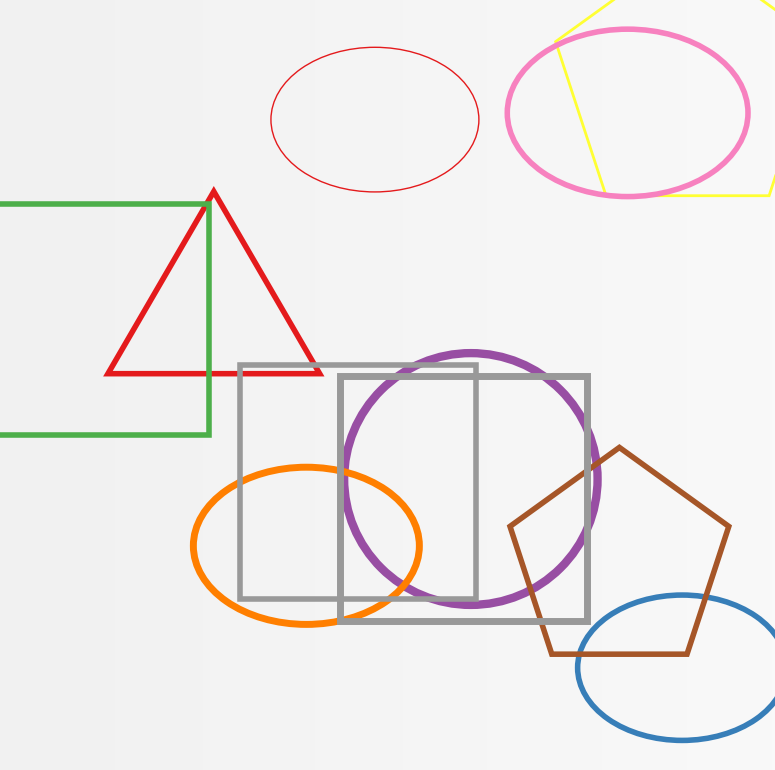[{"shape": "triangle", "thickness": 2, "radius": 0.79, "center": [0.276, 0.594]}, {"shape": "oval", "thickness": 0.5, "radius": 0.67, "center": [0.484, 0.845]}, {"shape": "oval", "thickness": 2, "radius": 0.67, "center": [0.88, 0.133]}, {"shape": "square", "thickness": 2, "radius": 0.75, "center": [0.119, 0.584]}, {"shape": "circle", "thickness": 3, "radius": 0.82, "center": [0.608, 0.378]}, {"shape": "oval", "thickness": 2.5, "radius": 0.73, "center": [0.395, 0.291]}, {"shape": "pentagon", "thickness": 1, "radius": 0.89, "center": [0.887, 0.891]}, {"shape": "pentagon", "thickness": 2, "radius": 0.74, "center": [0.799, 0.27]}, {"shape": "oval", "thickness": 2, "radius": 0.78, "center": [0.81, 0.853]}, {"shape": "square", "thickness": 2.5, "radius": 0.8, "center": [0.598, 0.353]}, {"shape": "square", "thickness": 2, "radius": 0.76, "center": [0.462, 0.374]}]